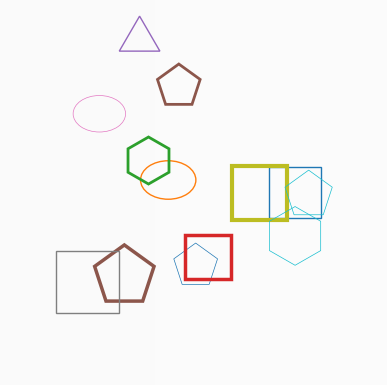[{"shape": "pentagon", "thickness": 0.5, "radius": 0.3, "center": [0.505, 0.309]}, {"shape": "square", "thickness": 1, "radius": 0.33, "center": [0.761, 0.5]}, {"shape": "oval", "thickness": 1, "radius": 0.36, "center": [0.434, 0.532]}, {"shape": "hexagon", "thickness": 2, "radius": 0.31, "center": [0.383, 0.583]}, {"shape": "square", "thickness": 2.5, "radius": 0.29, "center": [0.537, 0.332]}, {"shape": "triangle", "thickness": 1, "radius": 0.3, "center": [0.36, 0.897]}, {"shape": "pentagon", "thickness": 2.5, "radius": 0.4, "center": [0.321, 0.283]}, {"shape": "pentagon", "thickness": 2, "radius": 0.29, "center": [0.461, 0.776]}, {"shape": "oval", "thickness": 0.5, "radius": 0.34, "center": [0.256, 0.705]}, {"shape": "square", "thickness": 1, "radius": 0.41, "center": [0.227, 0.267]}, {"shape": "square", "thickness": 3, "radius": 0.35, "center": [0.67, 0.498]}, {"shape": "pentagon", "thickness": 0.5, "radius": 0.32, "center": [0.796, 0.494]}, {"shape": "hexagon", "thickness": 0.5, "radius": 0.38, "center": [0.762, 0.387]}]